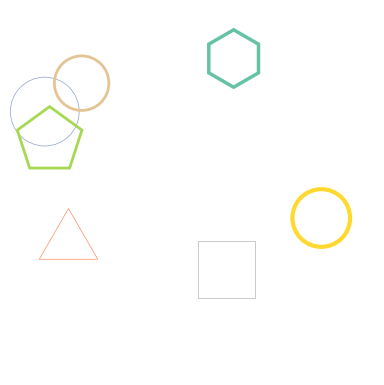[{"shape": "hexagon", "thickness": 2.5, "radius": 0.37, "center": [0.607, 0.848]}, {"shape": "triangle", "thickness": 0.5, "radius": 0.44, "center": [0.178, 0.37]}, {"shape": "circle", "thickness": 0.5, "radius": 0.45, "center": [0.116, 0.71]}, {"shape": "pentagon", "thickness": 2, "radius": 0.44, "center": [0.129, 0.635]}, {"shape": "circle", "thickness": 3, "radius": 0.37, "center": [0.834, 0.434]}, {"shape": "circle", "thickness": 2, "radius": 0.35, "center": [0.212, 0.784]}, {"shape": "square", "thickness": 0.5, "radius": 0.37, "center": [0.588, 0.3]}]